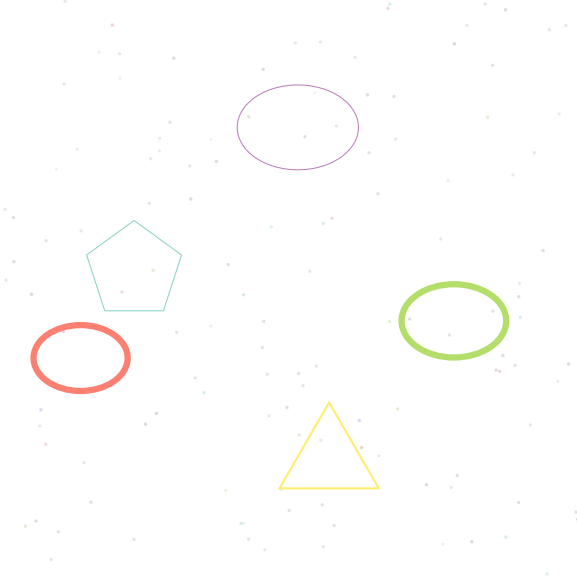[{"shape": "pentagon", "thickness": 0.5, "radius": 0.43, "center": [0.232, 0.531]}, {"shape": "oval", "thickness": 3, "radius": 0.41, "center": [0.14, 0.379]}, {"shape": "oval", "thickness": 3, "radius": 0.45, "center": [0.786, 0.444]}, {"shape": "oval", "thickness": 0.5, "radius": 0.52, "center": [0.516, 0.779]}, {"shape": "triangle", "thickness": 1, "radius": 0.5, "center": [0.57, 0.203]}]